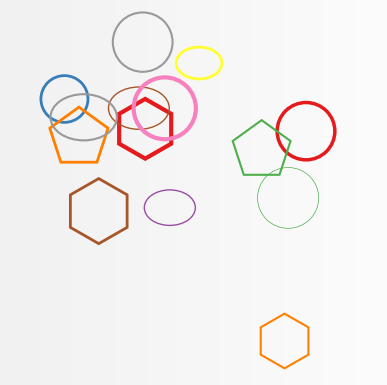[{"shape": "circle", "thickness": 2.5, "radius": 0.37, "center": [0.79, 0.659]}, {"shape": "hexagon", "thickness": 3, "radius": 0.39, "center": [0.375, 0.666]}, {"shape": "circle", "thickness": 2, "radius": 0.3, "center": [0.166, 0.743]}, {"shape": "pentagon", "thickness": 1.5, "radius": 0.39, "center": [0.675, 0.609]}, {"shape": "circle", "thickness": 0.5, "radius": 0.39, "center": [0.744, 0.486]}, {"shape": "oval", "thickness": 1, "radius": 0.33, "center": [0.438, 0.461]}, {"shape": "hexagon", "thickness": 1.5, "radius": 0.36, "center": [0.734, 0.114]}, {"shape": "pentagon", "thickness": 2, "radius": 0.4, "center": [0.204, 0.643]}, {"shape": "oval", "thickness": 2, "radius": 0.3, "center": [0.514, 0.836]}, {"shape": "hexagon", "thickness": 2, "radius": 0.42, "center": [0.255, 0.452]}, {"shape": "oval", "thickness": 1, "radius": 0.39, "center": [0.358, 0.719]}, {"shape": "circle", "thickness": 3, "radius": 0.4, "center": [0.425, 0.719]}, {"shape": "circle", "thickness": 1.5, "radius": 0.39, "center": [0.368, 0.891]}, {"shape": "oval", "thickness": 1.5, "radius": 0.43, "center": [0.216, 0.695]}]